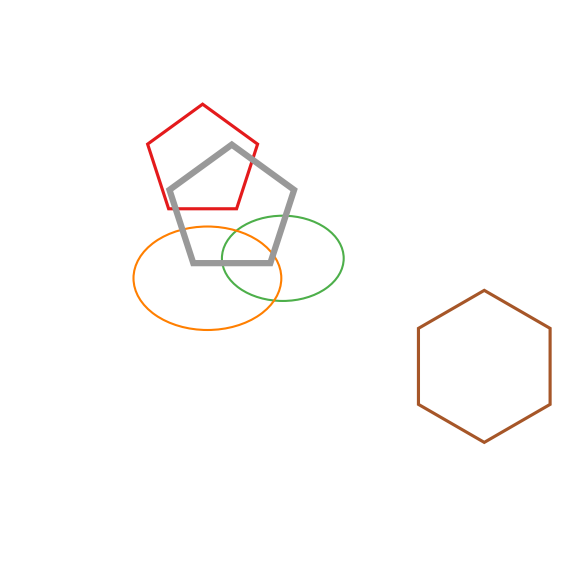[{"shape": "pentagon", "thickness": 1.5, "radius": 0.5, "center": [0.351, 0.719]}, {"shape": "oval", "thickness": 1, "radius": 0.53, "center": [0.49, 0.552]}, {"shape": "oval", "thickness": 1, "radius": 0.64, "center": [0.359, 0.517]}, {"shape": "hexagon", "thickness": 1.5, "radius": 0.66, "center": [0.839, 0.365]}, {"shape": "pentagon", "thickness": 3, "radius": 0.57, "center": [0.401, 0.635]}]